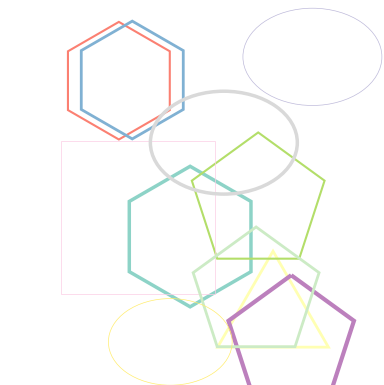[{"shape": "hexagon", "thickness": 2.5, "radius": 0.91, "center": [0.494, 0.386]}, {"shape": "triangle", "thickness": 2, "radius": 0.83, "center": [0.709, 0.181]}, {"shape": "oval", "thickness": 0.5, "radius": 0.9, "center": [0.811, 0.852]}, {"shape": "hexagon", "thickness": 1.5, "radius": 0.76, "center": [0.309, 0.79]}, {"shape": "hexagon", "thickness": 2, "radius": 0.76, "center": [0.344, 0.792]}, {"shape": "pentagon", "thickness": 1.5, "radius": 0.91, "center": [0.671, 0.475]}, {"shape": "square", "thickness": 0.5, "radius": 1.0, "center": [0.358, 0.435]}, {"shape": "oval", "thickness": 2.5, "radius": 0.95, "center": [0.581, 0.629]}, {"shape": "pentagon", "thickness": 3, "radius": 0.86, "center": [0.756, 0.114]}, {"shape": "pentagon", "thickness": 2, "radius": 0.86, "center": [0.665, 0.239]}, {"shape": "oval", "thickness": 0.5, "radius": 0.8, "center": [0.442, 0.112]}]